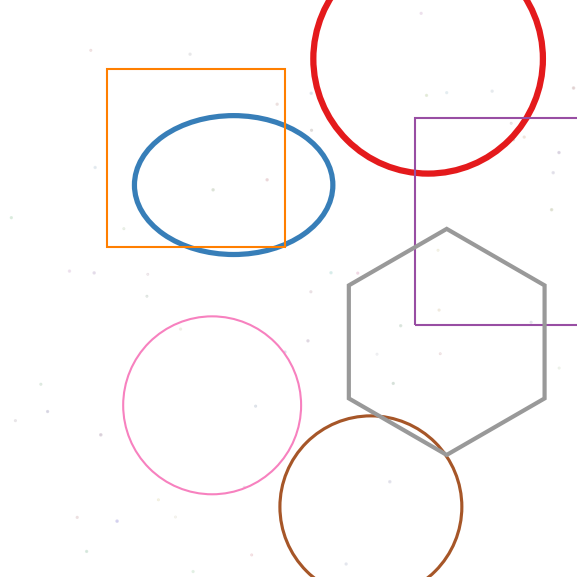[{"shape": "circle", "thickness": 3, "radius": 0.99, "center": [0.741, 0.897]}, {"shape": "oval", "thickness": 2.5, "radius": 0.86, "center": [0.405, 0.679]}, {"shape": "square", "thickness": 1, "radius": 0.89, "center": [0.898, 0.615]}, {"shape": "square", "thickness": 1, "radius": 0.77, "center": [0.339, 0.725]}, {"shape": "circle", "thickness": 1.5, "radius": 0.79, "center": [0.642, 0.121]}, {"shape": "circle", "thickness": 1, "radius": 0.77, "center": [0.367, 0.297]}, {"shape": "hexagon", "thickness": 2, "radius": 0.98, "center": [0.774, 0.407]}]